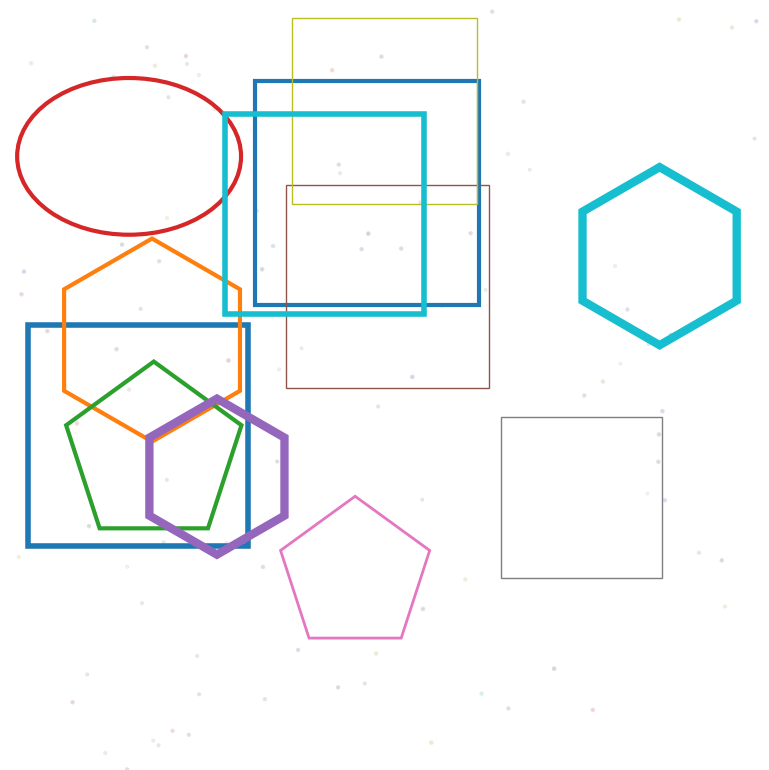[{"shape": "square", "thickness": 1.5, "radius": 0.73, "center": [0.477, 0.749]}, {"shape": "square", "thickness": 2, "radius": 0.71, "center": [0.179, 0.434]}, {"shape": "hexagon", "thickness": 1.5, "radius": 0.66, "center": [0.197, 0.558]}, {"shape": "pentagon", "thickness": 1.5, "radius": 0.6, "center": [0.2, 0.411]}, {"shape": "oval", "thickness": 1.5, "radius": 0.73, "center": [0.168, 0.797]}, {"shape": "hexagon", "thickness": 3, "radius": 0.51, "center": [0.282, 0.381]}, {"shape": "square", "thickness": 0.5, "radius": 0.66, "center": [0.503, 0.628]}, {"shape": "pentagon", "thickness": 1, "radius": 0.51, "center": [0.461, 0.254]}, {"shape": "square", "thickness": 0.5, "radius": 0.52, "center": [0.756, 0.354]}, {"shape": "square", "thickness": 0.5, "radius": 0.6, "center": [0.499, 0.856]}, {"shape": "hexagon", "thickness": 3, "radius": 0.58, "center": [0.857, 0.667]}, {"shape": "square", "thickness": 2, "radius": 0.65, "center": [0.422, 0.722]}]